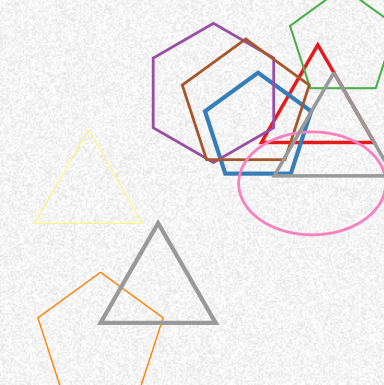[{"shape": "triangle", "thickness": 2.5, "radius": 0.85, "center": [0.825, 0.714]}, {"shape": "pentagon", "thickness": 3, "radius": 0.72, "center": [0.67, 0.666]}, {"shape": "pentagon", "thickness": 1.5, "radius": 0.72, "center": [0.891, 0.888]}, {"shape": "hexagon", "thickness": 2, "radius": 0.9, "center": [0.554, 0.759]}, {"shape": "pentagon", "thickness": 1, "radius": 0.86, "center": [0.261, 0.122]}, {"shape": "triangle", "thickness": 0.5, "radius": 0.81, "center": [0.23, 0.501]}, {"shape": "pentagon", "thickness": 2, "radius": 0.87, "center": [0.638, 0.725]}, {"shape": "oval", "thickness": 2, "radius": 0.95, "center": [0.811, 0.524]}, {"shape": "triangle", "thickness": 2.5, "radius": 0.89, "center": [0.867, 0.633]}, {"shape": "triangle", "thickness": 3, "radius": 0.86, "center": [0.411, 0.248]}]